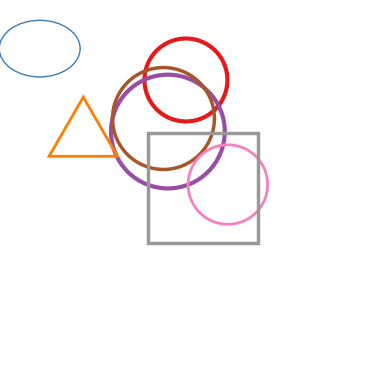[{"shape": "circle", "thickness": 3, "radius": 0.54, "center": [0.483, 0.792]}, {"shape": "oval", "thickness": 1, "radius": 0.52, "center": [0.103, 0.874]}, {"shape": "circle", "thickness": 3, "radius": 0.74, "center": [0.436, 0.658]}, {"shape": "triangle", "thickness": 2, "radius": 0.51, "center": [0.216, 0.645]}, {"shape": "circle", "thickness": 2.5, "radius": 0.66, "center": [0.425, 0.692]}, {"shape": "circle", "thickness": 2, "radius": 0.52, "center": [0.592, 0.521]}, {"shape": "square", "thickness": 2.5, "radius": 0.71, "center": [0.527, 0.511]}]